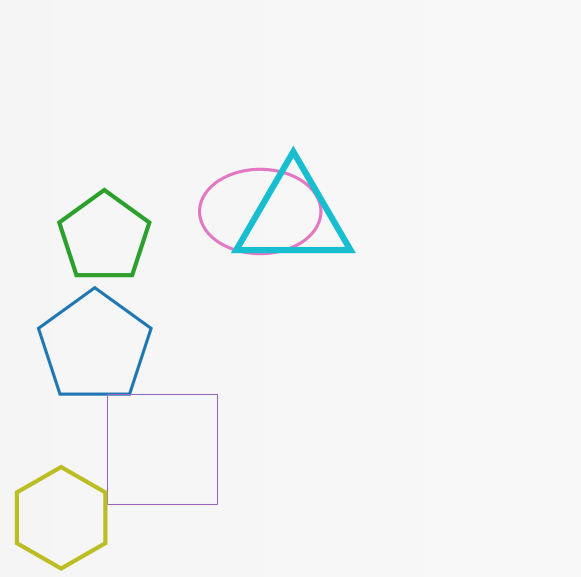[{"shape": "pentagon", "thickness": 1.5, "radius": 0.51, "center": [0.163, 0.399]}, {"shape": "pentagon", "thickness": 2, "radius": 0.41, "center": [0.179, 0.589]}, {"shape": "square", "thickness": 0.5, "radius": 0.47, "center": [0.279, 0.222]}, {"shape": "oval", "thickness": 1.5, "radius": 0.52, "center": [0.448, 0.633]}, {"shape": "hexagon", "thickness": 2, "radius": 0.44, "center": [0.105, 0.103]}, {"shape": "triangle", "thickness": 3, "radius": 0.57, "center": [0.505, 0.623]}]